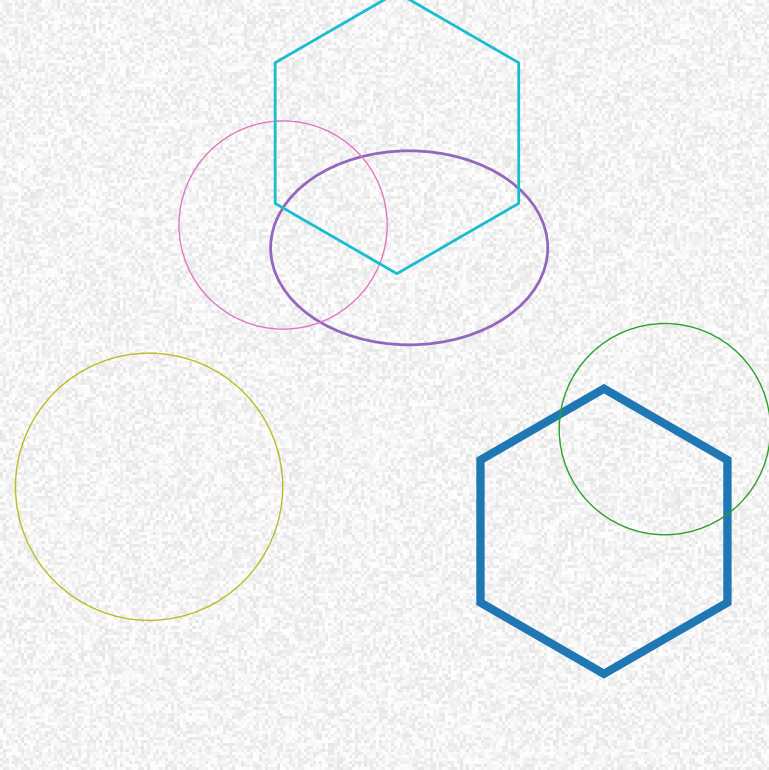[{"shape": "hexagon", "thickness": 3, "radius": 0.93, "center": [0.784, 0.31]}, {"shape": "circle", "thickness": 0.5, "radius": 0.69, "center": [0.863, 0.443]}, {"shape": "oval", "thickness": 1, "radius": 0.9, "center": [0.531, 0.678]}, {"shape": "circle", "thickness": 0.5, "radius": 0.68, "center": [0.368, 0.708]}, {"shape": "circle", "thickness": 0.5, "radius": 0.87, "center": [0.194, 0.368]}, {"shape": "hexagon", "thickness": 1, "radius": 0.91, "center": [0.516, 0.827]}]